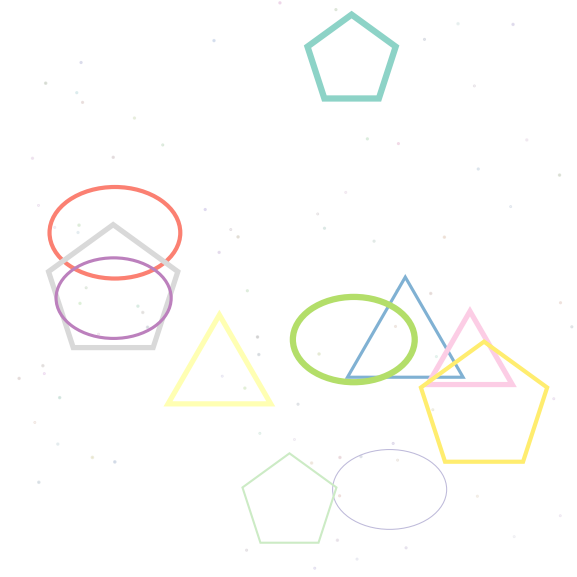[{"shape": "pentagon", "thickness": 3, "radius": 0.4, "center": [0.609, 0.894]}, {"shape": "triangle", "thickness": 2.5, "radius": 0.51, "center": [0.38, 0.351]}, {"shape": "oval", "thickness": 0.5, "radius": 0.49, "center": [0.675, 0.152]}, {"shape": "oval", "thickness": 2, "radius": 0.57, "center": [0.199, 0.596]}, {"shape": "triangle", "thickness": 1.5, "radius": 0.58, "center": [0.702, 0.404]}, {"shape": "oval", "thickness": 3, "radius": 0.53, "center": [0.613, 0.411]}, {"shape": "triangle", "thickness": 2.5, "radius": 0.42, "center": [0.814, 0.376]}, {"shape": "pentagon", "thickness": 2.5, "radius": 0.59, "center": [0.196, 0.492]}, {"shape": "oval", "thickness": 1.5, "radius": 0.5, "center": [0.197, 0.483]}, {"shape": "pentagon", "thickness": 1, "radius": 0.43, "center": [0.501, 0.129]}, {"shape": "pentagon", "thickness": 2, "radius": 0.57, "center": [0.838, 0.293]}]